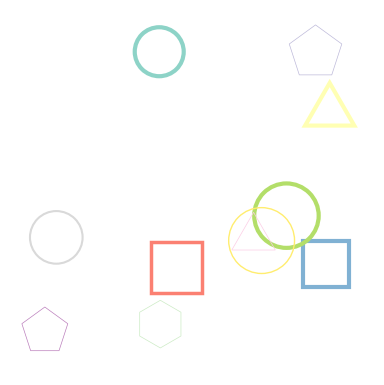[{"shape": "circle", "thickness": 3, "radius": 0.32, "center": [0.414, 0.866]}, {"shape": "triangle", "thickness": 3, "radius": 0.37, "center": [0.856, 0.711]}, {"shape": "pentagon", "thickness": 0.5, "radius": 0.36, "center": [0.82, 0.864]}, {"shape": "square", "thickness": 2.5, "radius": 0.33, "center": [0.46, 0.306]}, {"shape": "square", "thickness": 3, "radius": 0.3, "center": [0.846, 0.314]}, {"shape": "circle", "thickness": 3, "radius": 0.42, "center": [0.744, 0.44]}, {"shape": "triangle", "thickness": 0.5, "radius": 0.33, "center": [0.659, 0.383]}, {"shape": "circle", "thickness": 1.5, "radius": 0.34, "center": [0.146, 0.383]}, {"shape": "pentagon", "thickness": 0.5, "radius": 0.31, "center": [0.116, 0.14]}, {"shape": "hexagon", "thickness": 0.5, "radius": 0.31, "center": [0.416, 0.158]}, {"shape": "circle", "thickness": 1, "radius": 0.43, "center": [0.68, 0.375]}]